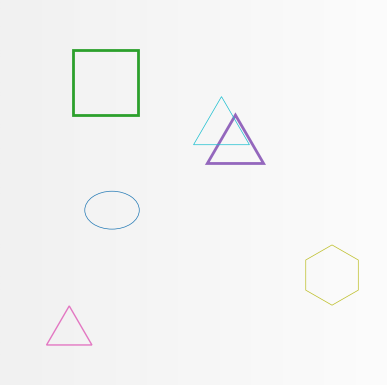[{"shape": "oval", "thickness": 0.5, "radius": 0.35, "center": [0.289, 0.454]}, {"shape": "square", "thickness": 2, "radius": 0.42, "center": [0.272, 0.785]}, {"shape": "triangle", "thickness": 2, "radius": 0.42, "center": [0.608, 0.617]}, {"shape": "triangle", "thickness": 1, "radius": 0.34, "center": [0.179, 0.138]}, {"shape": "hexagon", "thickness": 0.5, "radius": 0.39, "center": [0.857, 0.286]}, {"shape": "triangle", "thickness": 0.5, "radius": 0.42, "center": [0.572, 0.666]}]